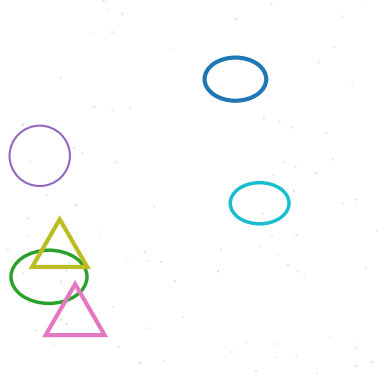[{"shape": "oval", "thickness": 3, "radius": 0.4, "center": [0.611, 0.794]}, {"shape": "oval", "thickness": 2.5, "radius": 0.49, "center": [0.127, 0.281]}, {"shape": "circle", "thickness": 1.5, "radius": 0.39, "center": [0.103, 0.595]}, {"shape": "triangle", "thickness": 3, "radius": 0.44, "center": [0.195, 0.174]}, {"shape": "triangle", "thickness": 3, "radius": 0.41, "center": [0.155, 0.348]}, {"shape": "oval", "thickness": 2.5, "radius": 0.38, "center": [0.674, 0.472]}]